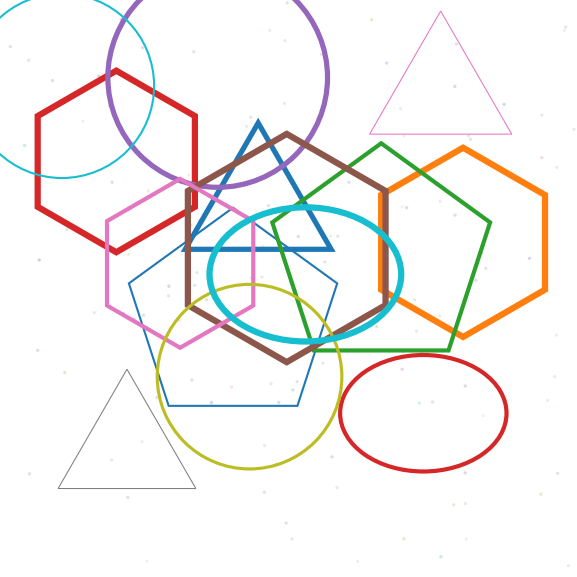[{"shape": "triangle", "thickness": 2.5, "radius": 0.73, "center": [0.447, 0.64]}, {"shape": "pentagon", "thickness": 1, "radius": 0.95, "center": [0.404, 0.45]}, {"shape": "hexagon", "thickness": 3, "radius": 0.82, "center": [0.802, 0.58]}, {"shape": "pentagon", "thickness": 2, "radius": 0.99, "center": [0.66, 0.553]}, {"shape": "hexagon", "thickness": 3, "radius": 0.79, "center": [0.201, 0.72]}, {"shape": "oval", "thickness": 2, "radius": 0.72, "center": [0.733, 0.284]}, {"shape": "circle", "thickness": 2.5, "radius": 0.95, "center": [0.377, 0.865]}, {"shape": "hexagon", "thickness": 3, "radius": 0.99, "center": [0.496, 0.57]}, {"shape": "triangle", "thickness": 0.5, "radius": 0.71, "center": [0.763, 0.838]}, {"shape": "hexagon", "thickness": 2, "radius": 0.73, "center": [0.312, 0.543]}, {"shape": "triangle", "thickness": 0.5, "radius": 0.69, "center": [0.22, 0.222]}, {"shape": "circle", "thickness": 1.5, "radius": 0.8, "center": [0.432, 0.347]}, {"shape": "oval", "thickness": 3, "radius": 0.83, "center": [0.529, 0.524]}, {"shape": "circle", "thickness": 1, "radius": 0.8, "center": [0.107, 0.85]}]